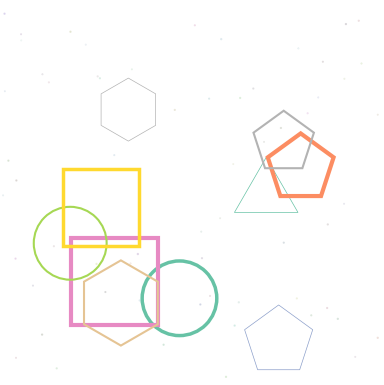[{"shape": "circle", "thickness": 2.5, "radius": 0.48, "center": [0.466, 0.225]}, {"shape": "triangle", "thickness": 0.5, "radius": 0.48, "center": [0.691, 0.496]}, {"shape": "pentagon", "thickness": 3, "radius": 0.45, "center": [0.781, 0.564]}, {"shape": "pentagon", "thickness": 0.5, "radius": 0.46, "center": [0.724, 0.115]}, {"shape": "square", "thickness": 3, "radius": 0.57, "center": [0.296, 0.269]}, {"shape": "circle", "thickness": 1.5, "radius": 0.47, "center": [0.182, 0.368]}, {"shape": "square", "thickness": 2.5, "radius": 0.49, "center": [0.263, 0.461]}, {"shape": "hexagon", "thickness": 1.5, "radius": 0.55, "center": [0.314, 0.213]}, {"shape": "hexagon", "thickness": 0.5, "radius": 0.41, "center": [0.333, 0.715]}, {"shape": "pentagon", "thickness": 1.5, "radius": 0.41, "center": [0.737, 0.63]}]